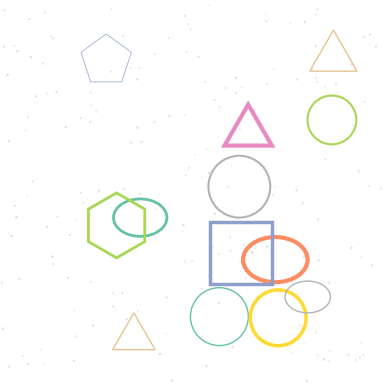[{"shape": "oval", "thickness": 2, "radius": 0.35, "center": [0.364, 0.435]}, {"shape": "circle", "thickness": 1, "radius": 0.38, "center": [0.57, 0.178]}, {"shape": "oval", "thickness": 3, "radius": 0.42, "center": [0.715, 0.326]}, {"shape": "pentagon", "thickness": 0.5, "radius": 0.34, "center": [0.276, 0.843]}, {"shape": "square", "thickness": 2.5, "radius": 0.4, "center": [0.626, 0.342]}, {"shape": "triangle", "thickness": 3, "radius": 0.36, "center": [0.645, 0.657]}, {"shape": "circle", "thickness": 1.5, "radius": 0.32, "center": [0.862, 0.688]}, {"shape": "hexagon", "thickness": 2, "radius": 0.42, "center": [0.303, 0.415]}, {"shape": "circle", "thickness": 2.5, "radius": 0.36, "center": [0.723, 0.175]}, {"shape": "triangle", "thickness": 1, "radius": 0.36, "center": [0.866, 0.851]}, {"shape": "triangle", "thickness": 1, "radius": 0.32, "center": [0.348, 0.124]}, {"shape": "oval", "thickness": 1, "radius": 0.3, "center": [0.799, 0.229]}, {"shape": "circle", "thickness": 1.5, "radius": 0.4, "center": [0.622, 0.515]}]